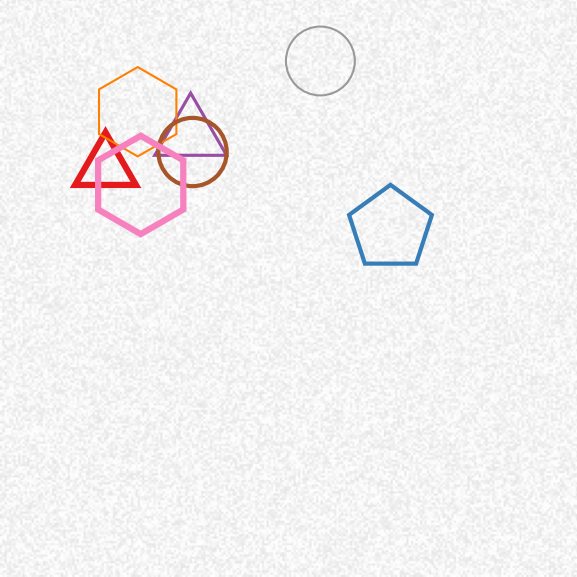[{"shape": "triangle", "thickness": 3, "radius": 0.3, "center": [0.183, 0.709]}, {"shape": "pentagon", "thickness": 2, "radius": 0.38, "center": [0.676, 0.604]}, {"shape": "triangle", "thickness": 1.5, "radius": 0.36, "center": [0.33, 0.766]}, {"shape": "hexagon", "thickness": 1, "radius": 0.39, "center": [0.238, 0.806]}, {"shape": "circle", "thickness": 2, "radius": 0.3, "center": [0.333, 0.736]}, {"shape": "hexagon", "thickness": 3, "radius": 0.43, "center": [0.244, 0.679]}, {"shape": "circle", "thickness": 1, "radius": 0.3, "center": [0.555, 0.894]}]